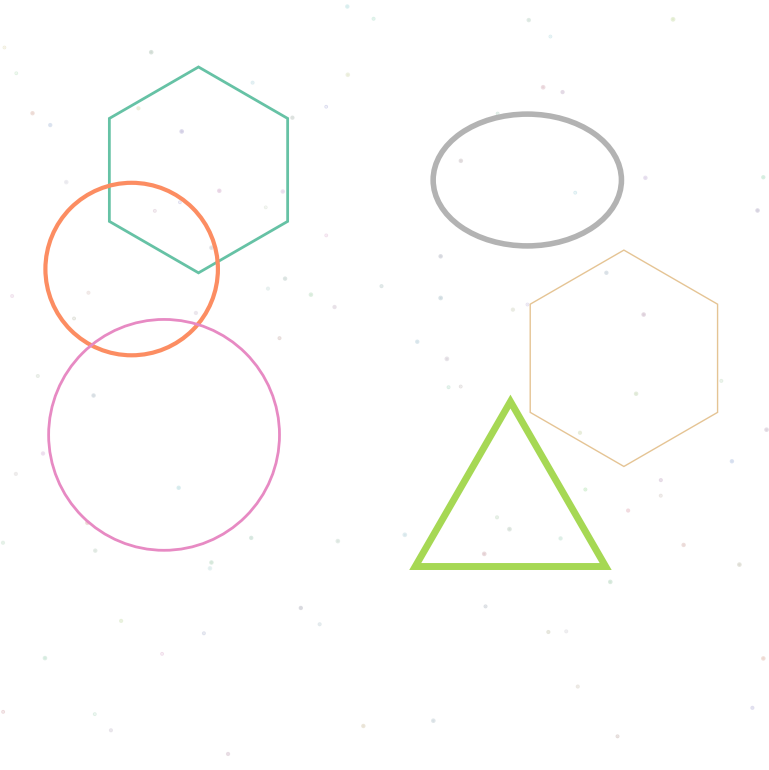[{"shape": "hexagon", "thickness": 1, "radius": 0.67, "center": [0.258, 0.779]}, {"shape": "circle", "thickness": 1.5, "radius": 0.56, "center": [0.171, 0.651]}, {"shape": "circle", "thickness": 1, "radius": 0.75, "center": [0.213, 0.435]}, {"shape": "triangle", "thickness": 2.5, "radius": 0.71, "center": [0.663, 0.336]}, {"shape": "hexagon", "thickness": 0.5, "radius": 0.7, "center": [0.81, 0.535]}, {"shape": "oval", "thickness": 2, "radius": 0.61, "center": [0.685, 0.766]}]